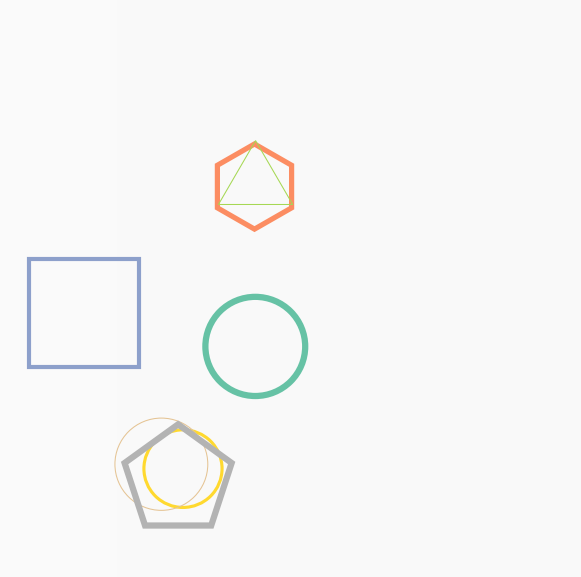[{"shape": "circle", "thickness": 3, "radius": 0.43, "center": [0.439, 0.399]}, {"shape": "hexagon", "thickness": 2.5, "radius": 0.37, "center": [0.438, 0.676]}, {"shape": "square", "thickness": 2, "radius": 0.47, "center": [0.145, 0.457]}, {"shape": "triangle", "thickness": 0.5, "radius": 0.37, "center": [0.44, 0.682]}, {"shape": "circle", "thickness": 1.5, "radius": 0.34, "center": [0.315, 0.188]}, {"shape": "circle", "thickness": 0.5, "radius": 0.4, "center": [0.278, 0.195]}, {"shape": "pentagon", "thickness": 3, "radius": 0.48, "center": [0.306, 0.167]}]